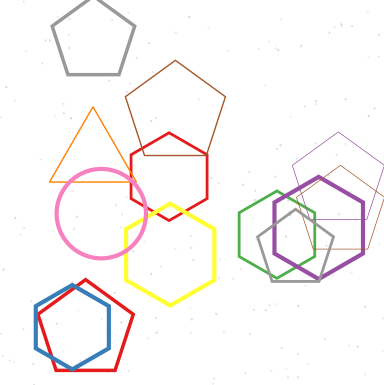[{"shape": "pentagon", "thickness": 2.5, "radius": 0.65, "center": [0.222, 0.143]}, {"shape": "hexagon", "thickness": 2, "radius": 0.57, "center": [0.439, 0.541]}, {"shape": "hexagon", "thickness": 3, "radius": 0.55, "center": [0.188, 0.15]}, {"shape": "hexagon", "thickness": 2, "radius": 0.57, "center": [0.719, 0.391]}, {"shape": "pentagon", "thickness": 0.5, "radius": 0.63, "center": [0.879, 0.532]}, {"shape": "hexagon", "thickness": 3, "radius": 0.66, "center": [0.828, 0.408]}, {"shape": "triangle", "thickness": 1, "radius": 0.65, "center": [0.242, 0.592]}, {"shape": "hexagon", "thickness": 3, "radius": 0.66, "center": [0.442, 0.339]}, {"shape": "pentagon", "thickness": 1, "radius": 0.68, "center": [0.456, 0.707]}, {"shape": "pentagon", "thickness": 0.5, "radius": 0.6, "center": [0.884, 0.45]}, {"shape": "circle", "thickness": 3, "radius": 0.58, "center": [0.263, 0.445]}, {"shape": "pentagon", "thickness": 2.5, "radius": 0.56, "center": [0.243, 0.897]}, {"shape": "pentagon", "thickness": 2, "radius": 0.52, "center": [0.768, 0.353]}]